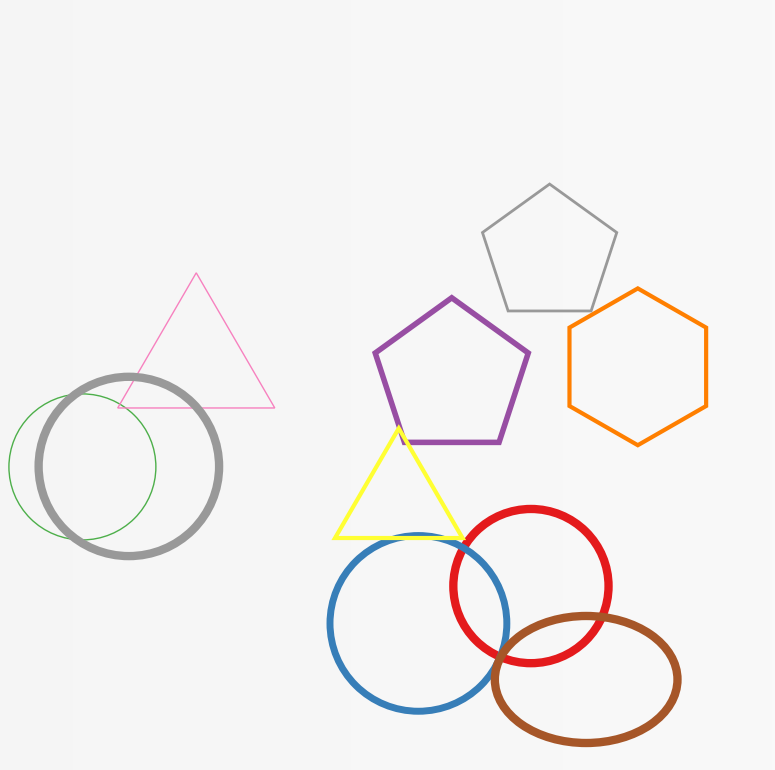[{"shape": "circle", "thickness": 3, "radius": 0.5, "center": [0.685, 0.239]}, {"shape": "circle", "thickness": 2.5, "radius": 0.57, "center": [0.54, 0.19]}, {"shape": "circle", "thickness": 0.5, "radius": 0.47, "center": [0.106, 0.394]}, {"shape": "pentagon", "thickness": 2, "radius": 0.52, "center": [0.583, 0.509]}, {"shape": "hexagon", "thickness": 1.5, "radius": 0.51, "center": [0.823, 0.524]}, {"shape": "triangle", "thickness": 1.5, "radius": 0.47, "center": [0.515, 0.349]}, {"shape": "oval", "thickness": 3, "radius": 0.59, "center": [0.756, 0.118]}, {"shape": "triangle", "thickness": 0.5, "radius": 0.59, "center": [0.253, 0.529]}, {"shape": "pentagon", "thickness": 1, "radius": 0.46, "center": [0.709, 0.67]}, {"shape": "circle", "thickness": 3, "radius": 0.58, "center": [0.166, 0.394]}]